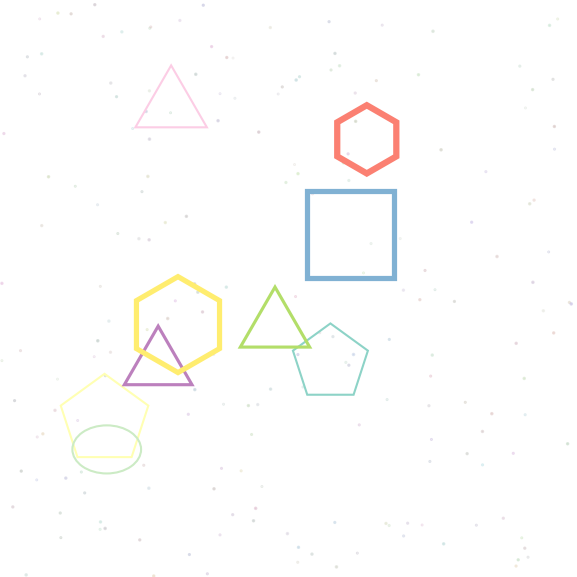[{"shape": "pentagon", "thickness": 1, "radius": 0.34, "center": [0.572, 0.371]}, {"shape": "pentagon", "thickness": 1, "radius": 0.4, "center": [0.181, 0.272]}, {"shape": "hexagon", "thickness": 3, "radius": 0.3, "center": [0.635, 0.758]}, {"shape": "square", "thickness": 2.5, "radius": 0.38, "center": [0.606, 0.593]}, {"shape": "triangle", "thickness": 1.5, "radius": 0.35, "center": [0.476, 0.433]}, {"shape": "triangle", "thickness": 1, "radius": 0.36, "center": [0.296, 0.814]}, {"shape": "triangle", "thickness": 1.5, "radius": 0.34, "center": [0.274, 0.367]}, {"shape": "oval", "thickness": 1, "radius": 0.3, "center": [0.185, 0.221]}, {"shape": "hexagon", "thickness": 2.5, "radius": 0.42, "center": [0.308, 0.437]}]